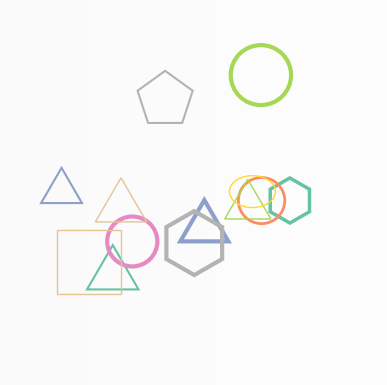[{"shape": "hexagon", "thickness": 2.5, "radius": 0.29, "center": [0.748, 0.479]}, {"shape": "triangle", "thickness": 1.5, "radius": 0.38, "center": [0.291, 0.287]}, {"shape": "circle", "thickness": 2, "radius": 0.3, "center": [0.675, 0.479]}, {"shape": "triangle", "thickness": 3, "radius": 0.36, "center": [0.527, 0.409]}, {"shape": "triangle", "thickness": 1.5, "radius": 0.3, "center": [0.159, 0.503]}, {"shape": "circle", "thickness": 3, "radius": 0.32, "center": [0.341, 0.373]}, {"shape": "circle", "thickness": 3, "radius": 0.39, "center": [0.673, 0.805]}, {"shape": "triangle", "thickness": 1, "radius": 0.34, "center": [0.639, 0.466]}, {"shape": "oval", "thickness": 1, "radius": 0.3, "center": [0.651, 0.502]}, {"shape": "square", "thickness": 1, "radius": 0.42, "center": [0.229, 0.32]}, {"shape": "triangle", "thickness": 1, "radius": 0.38, "center": [0.312, 0.462]}, {"shape": "hexagon", "thickness": 3, "radius": 0.42, "center": [0.501, 0.369]}, {"shape": "pentagon", "thickness": 1.5, "radius": 0.37, "center": [0.426, 0.741]}]